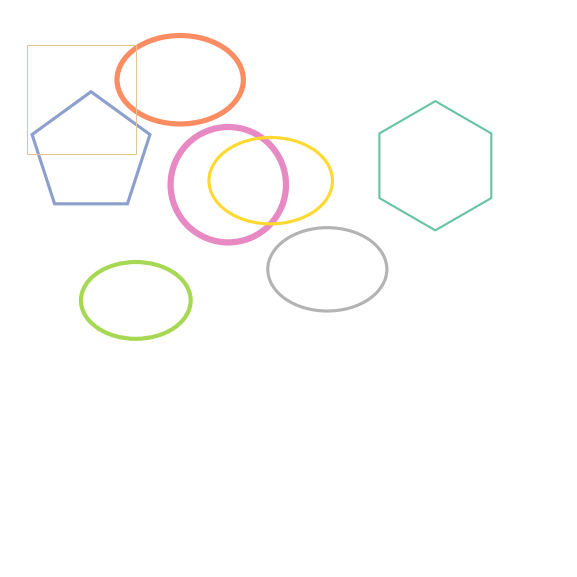[{"shape": "hexagon", "thickness": 1, "radius": 0.56, "center": [0.754, 0.712]}, {"shape": "oval", "thickness": 2.5, "radius": 0.55, "center": [0.312, 0.861]}, {"shape": "pentagon", "thickness": 1.5, "radius": 0.54, "center": [0.158, 0.733]}, {"shape": "circle", "thickness": 3, "radius": 0.5, "center": [0.395, 0.679]}, {"shape": "oval", "thickness": 2, "radius": 0.48, "center": [0.235, 0.479]}, {"shape": "oval", "thickness": 1.5, "radius": 0.53, "center": [0.469, 0.686]}, {"shape": "square", "thickness": 0.5, "radius": 0.47, "center": [0.141, 0.827]}, {"shape": "oval", "thickness": 1.5, "radius": 0.52, "center": [0.567, 0.533]}]